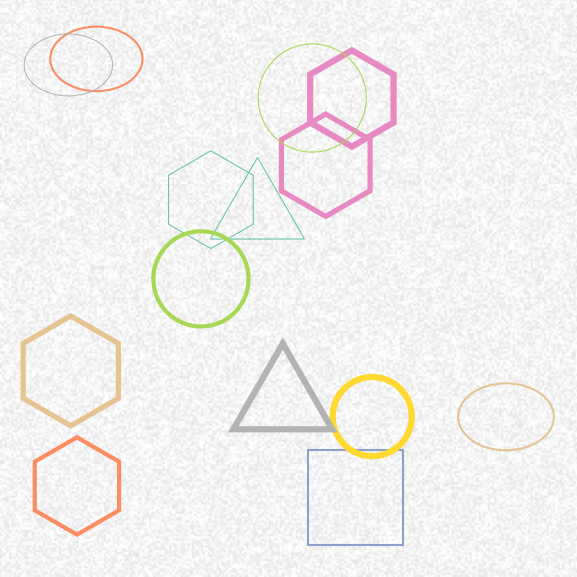[{"shape": "triangle", "thickness": 0.5, "radius": 0.47, "center": [0.446, 0.632]}, {"shape": "hexagon", "thickness": 0.5, "radius": 0.42, "center": [0.365, 0.653]}, {"shape": "hexagon", "thickness": 2, "radius": 0.42, "center": [0.133, 0.158]}, {"shape": "oval", "thickness": 1, "radius": 0.4, "center": [0.167, 0.897]}, {"shape": "square", "thickness": 1, "radius": 0.41, "center": [0.616, 0.138]}, {"shape": "hexagon", "thickness": 3, "radius": 0.42, "center": [0.609, 0.829]}, {"shape": "hexagon", "thickness": 2.5, "radius": 0.44, "center": [0.564, 0.713]}, {"shape": "circle", "thickness": 0.5, "radius": 0.47, "center": [0.541, 0.829]}, {"shape": "circle", "thickness": 2, "radius": 0.41, "center": [0.348, 0.516]}, {"shape": "circle", "thickness": 3, "radius": 0.34, "center": [0.645, 0.278]}, {"shape": "hexagon", "thickness": 2.5, "radius": 0.48, "center": [0.123, 0.357]}, {"shape": "oval", "thickness": 1, "radius": 0.41, "center": [0.876, 0.277]}, {"shape": "triangle", "thickness": 3, "radius": 0.49, "center": [0.49, 0.305]}, {"shape": "oval", "thickness": 0.5, "radius": 0.38, "center": [0.118, 0.887]}]